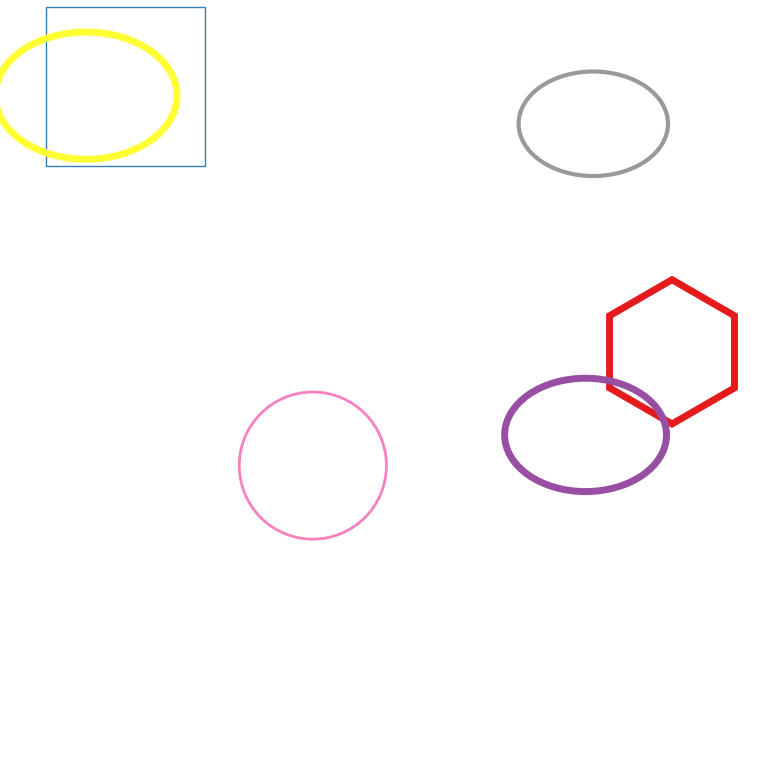[{"shape": "hexagon", "thickness": 2.5, "radius": 0.47, "center": [0.873, 0.543]}, {"shape": "square", "thickness": 0.5, "radius": 0.52, "center": [0.163, 0.888]}, {"shape": "oval", "thickness": 2.5, "radius": 0.53, "center": [0.76, 0.435]}, {"shape": "oval", "thickness": 2.5, "radius": 0.59, "center": [0.112, 0.876]}, {"shape": "circle", "thickness": 1, "radius": 0.48, "center": [0.406, 0.395]}, {"shape": "oval", "thickness": 1.5, "radius": 0.48, "center": [0.771, 0.839]}]